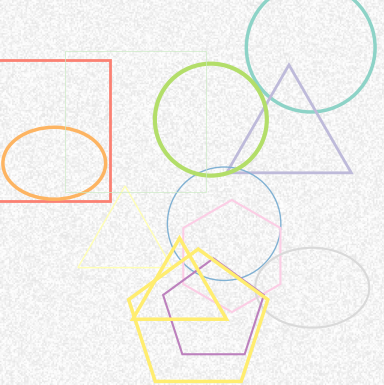[{"shape": "circle", "thickness": 2.5, "radius": 0.84, "center": [0.807, 0.876]}, {"shape": "triangle", "thickness": 1, "radius": 0.71, "center": [0.325, 0.376]}, {"shape": "triangle", "thickness": 2, "radius": 0.93, "center": [0.751, 0.645]}, {"shape": "square", "thickness": 2, "radius": 0.92, "center": [0.103, 0.661]}, {"shape": "circle", "thickness": 1, "radius": 0.74, "center": [0.582, 0.419]}, {"shape": "oval", "thickness": 2.5, "radius": 0.67, "center": [0.141, 0.576]}, {"shape": "circle", "thickness": 3, "radius": 0.73, "center": [0.548, 0.689]}, {"shape": "hexagon", "thickness": 1.5, "radius": 0.73, "center": [0.602, 0.335]}, {"shape": "oval", "thickness": 1.5, "radius": 0.74, "center": [0.811, 0.253]}, {"shape": "pentagon", "thickness": 1.5, "radius": 0.69, "center": [0.555, 0.191]}, {"shape": "square", "thickness": 0.5, "radius": 0.92, "center": [0.351, 0.683]}, {"shape": "pentagon", "thickness": 2.5, "radius": 0.95, "center": [0.515, 0.163]}, {"shape": "triangle", "thickness": 2.5, "radius": 0.7, "center": [0.466, 0.241]}]